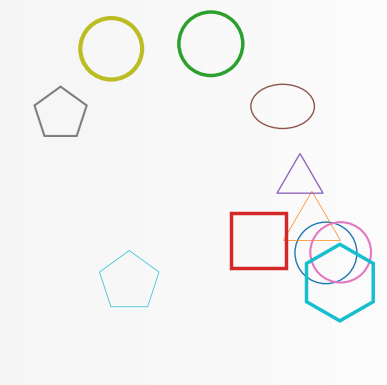[{"shape": "circle", "thickness": 1, "radius": 0.4, "center": [0.841, 0.343]}, {"shape": "triangle", "thickness": 0.5, "radius": 0.42, "center": [0.805, 0.418]}, {"shape": "circle", "thickness": 2.5, "radius": 0.41, "center": [0.544, 0.886]}, {"shape": "square", "thickness": 2.5, "radius": 0.36, "center": [0.667, 0.375]}, {"shape": "triangle", "thickness": 1, "radius": 0.34, "center": [0.774, 0.533]}, {"shape": "oval", "thickness": 1, "radius": 0.41, "center": [0.729, 0.724]}, {"shape": "circle", "thickness": 1.5, "radius": 0.39, "center": [0.879, 0.345]}, {"shape": "pentagon", "thickness": 1.5, "radius": 0.35, "center": [0.156, 0.704]}, {"shape": "circle", "thickness": 3, "radius": 0.4, "center": [0.287, 0.873]}, {"shape": "pentagon", "thickness": 0.5, "radius": 0.4, "center": [0.334, 0.268]}, {"shape": "hexagon", "thickness": 2.5, "radius": 0.5, "center": [0.877, 0.266]}]